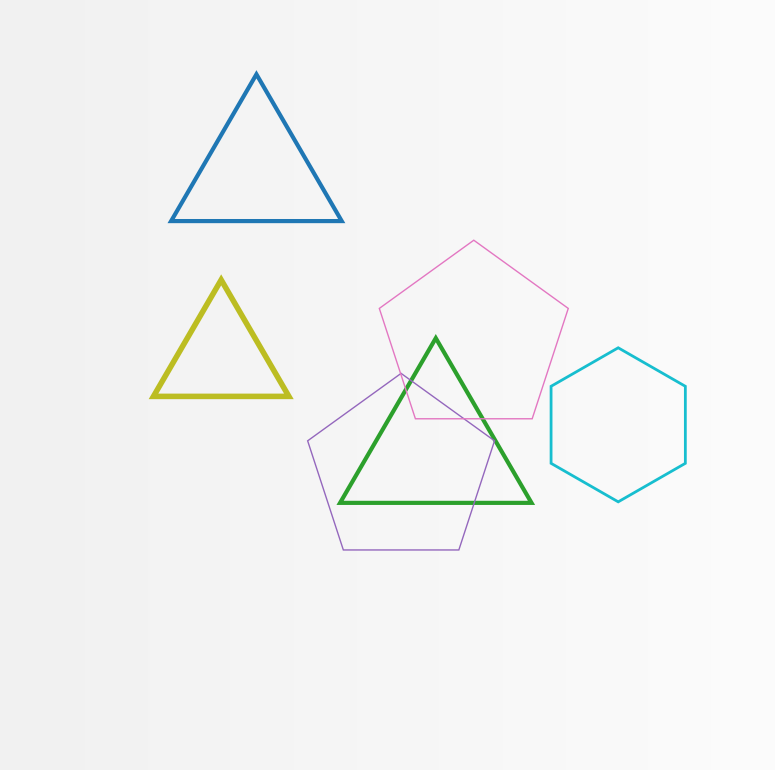[{"shape": "triangle", "thickness": 1.5, "radius": 0.64, "center": [0.331, 0.776]}, {"shape": "triangle", "thickness": 1.5, "radius": 0.71, "center": [0.562, 0.418]}, {"shape": "pentagon", "thickness": 0.5, "radius": 0.63, "center": [0.518, 0.388]}, {"shape": "pentagon", "thickness": 0.5, "radius": 0.64, "center": [0.611, 0.56]}, {"shape": "triangle", "thickness": 2, "radius": 0.5, "center": [0.285, 0.536]}, {"shape": "hexagon", "thickness": 1, "radius": 0.5, "center": [0.798, 0.448]}]